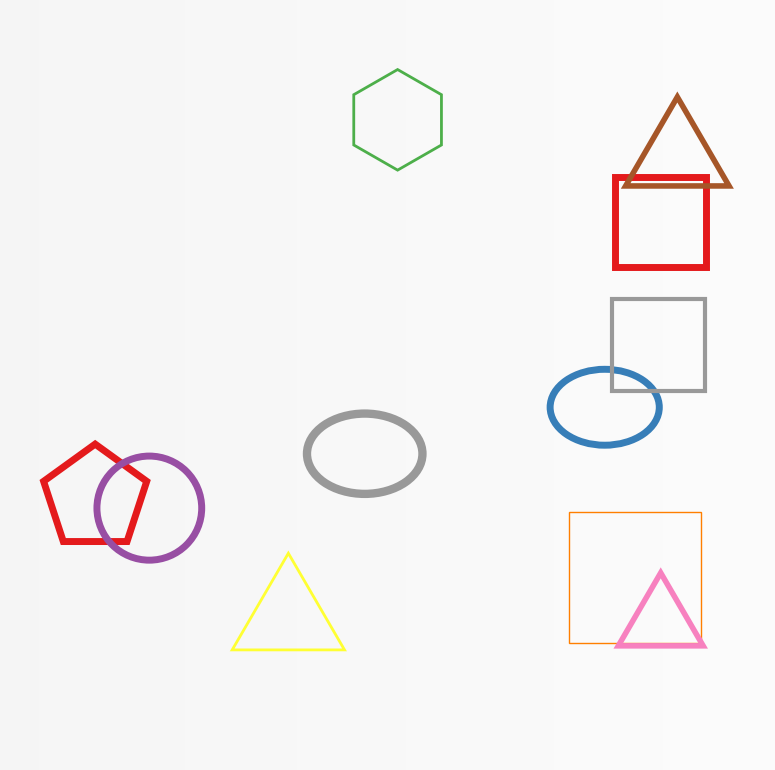[{"shape": "pentagon", "thickness": 2.5, "radius": 0.35, "center": [0.123, 0.353]}, {"shape": "square", "thickness": 2.5, "radius": 0.29, "center": [0.852, 0.712]}, {"shape": "oval", "thickness": 2.5, "radius": 0.35, "center": [0.78, 0.471]}, {"shape": "hexagon", "thickness": 1, "radius": 0.33, "center": [0.513, 0.844]}, {"shape": "circle", "thickness": 2.5, "radius": 0.34, "center": [0.193, 0.34]}, {"shape": "square", "thickness": 0.5, "radius": 0.42, "center": [0.819, 0.25]}, {"shape": "triangle", "thickness": 1, "radius": 0.42, "center": [0.372, 0.198]}, {"shape": "triangle", "thickness": 2, "radius": 0.39, "center": [0.874, 0.797]}, {"shape": "triangle", "thickness": 2, "radius": 0.32, "center": [0.853, 0.193]}, {"shape": "oval", "thickness": 3, "radius": 0.37, "center": [0.471, 0.411]}, {"shape": "square", "thickness": 1.5, "radius": 0.3, "center": [0.849, 0.552]}]